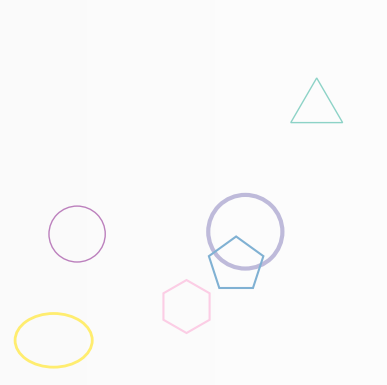[{"shape": "triangle", "thickness": 1, "radius": 0.39, "center": [0.817, 0.72]}, {"shape": "circle", "thickness": 3, "radius": 0.48, "center": [0.633, 0.398]}, {"shape": "pentagon", "thickness": 1.5, "radius": 0.37, "center": [0.609, 0.312]}, {"shape": "hexagon", "thickness": 1.5, "radius": 0.34, "center": [0.481, 0.204]}, {"shape": "circle", "thickness": 1, "radius": 0.36, "center": [0.199, 0.392]}, {"shape": "oval", "thickness": 2, "radius": 0.5, "center": [0.138, 0.116]}]